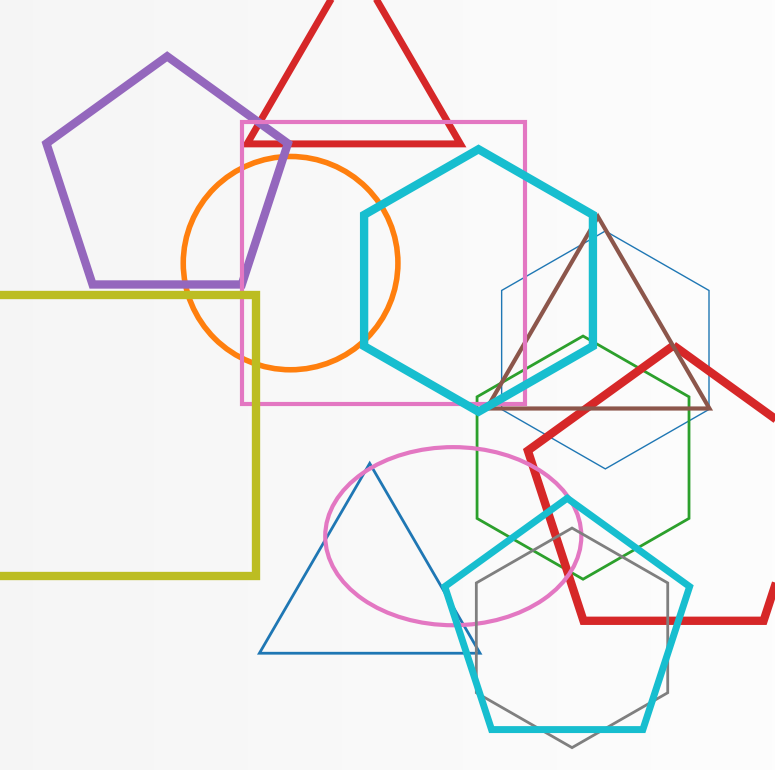[{"shape": "hexagon", "thickness": 0.5, "radius": 0.77, "center": [0.781, 0.546]}, {"shape": "triangle", "thickness": 1, "radius": 0.82, "center": [0.477, 0.234]}, {"shape": "circle", "thickness": 2, "radius": 0.69, "center": [0.375, 0.658]}, {"shape": "hexagon", "thickness": 1, "radius": 0.79, "center": [0.752, 0.406]}, {"shape": "pentagon", "thickness": 3, "radius": 0.99, "center": [0.869, 0.354]}, {"shape": "triangle", "thickness": 2.5, "radius": 0.79, "center": [0.456, 0.893]}, {"shape": "pentagon", "thickness": 3, "radius": 0.82, "center": [0.216, 0.763]}, {"shape": "triangle", "thickness": 1.5, "radius": 0.83, "center": [0.772, 0.552]}, {"shape": "square", "thickness": 1.5, "radius": 0.91, "center": [0.495, 0.659]}, {"shape": "oval", "thickness": 1.5, "radius": 0.83, "center": [0.585, 0.304]}, {"shape": "hexagon", "thickness": 1, "radius": 0.71, "center": [0.738, 0.172]}, {"shape": "square", "thickness": 3, "radius": 0.91, "center": [0.148, 0.434]}, {"shape": "hexagon", "thickness": 3, "radius": 0.85, "center": [0.617, 0.636]}, {"shape": "pentagon", "thickness": 2.5, "radius": 0.83, "center": [0.732, 0.187]}]